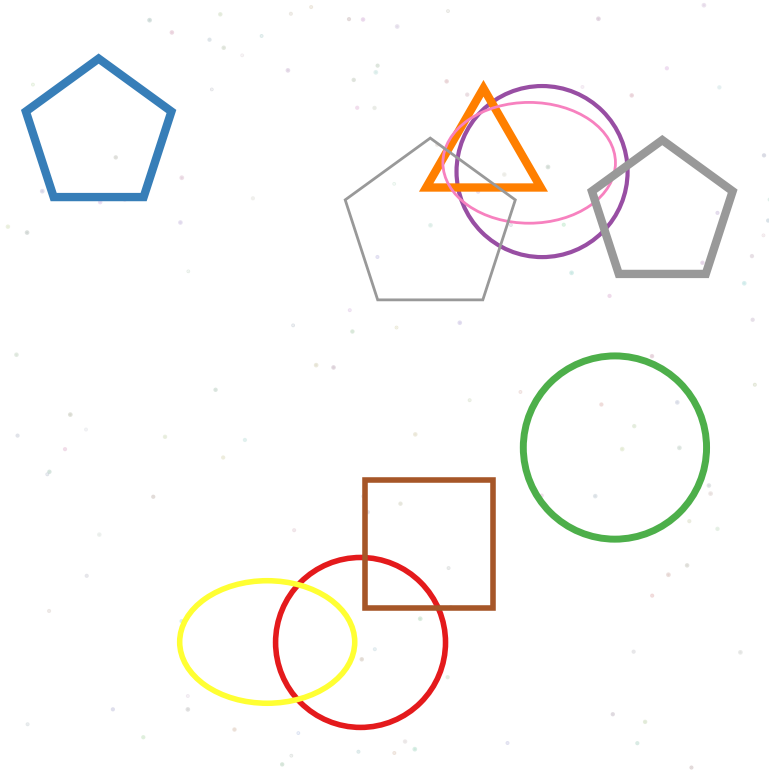[{"shape": "circle", "thickness": 2, "radius": 0.55, "center": [0.468, 0.166]}, {"shape": "pentagon", "thickness": 3, "radius": 0.5, "center": [0.128, 0.824]}, {"shape": "circle", "thickness": 2.5, "radius": 0.59, "center": [0.799, 0.419]}, {"shape": "circle", "thickness": 1.5, "radius": 0.56, "center": [0.704, 0.777]}, {"shape": "triangle", "thickness": 3, "radius": 0.43, "center": [0.628, 0.799]}, {"shape": "oval", "thickness": 2, "radius": 0.57, "center": [0.347, 0.166]}, {"shape": "square", "thickness": 2, "radius": 0.42, "center": [0.557, 0.294]}, {"shape": "oval", "thickness": 1, "radius": 0.56, "center": [0.687, 0.789]}, {"shape": "pentagon", "thickness": 1, "radius": 0.58, "center": [0.559, 0.705]}, {"shape": "pentagon", "thickness": 3, "radius": 0.48, "center": [0.86, 0.722]}]